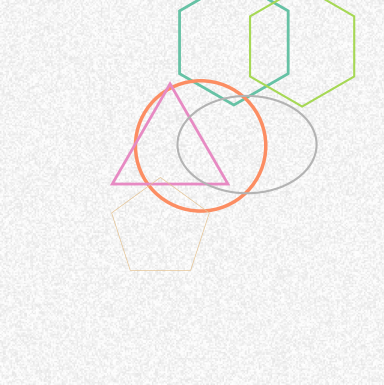[{"shape": "hexagon", "thickness": 2, "radius": 0.81, "center": [0.607, 0.89]}, {"shape": "circle", "thickness": 2.5, "radius": 0.85, "center": [0.521, 0.621]}, {"shape": "triangle", "thickness": 2, "radius": 0.87, "center": [0.442, 0.609]}, {"shape": "hexagon", "thickness": 1.5, "radius": 0.78, "center": [0.785, 0.879]}, {"shape": "pentagon", "thickness": 0.5, "radius": 0.67, "center": [0.417, 0.406]}, {"shape": "oval", "thickness": 1.5, "radius": 0.9, "center": [0.642, 0.624]}]